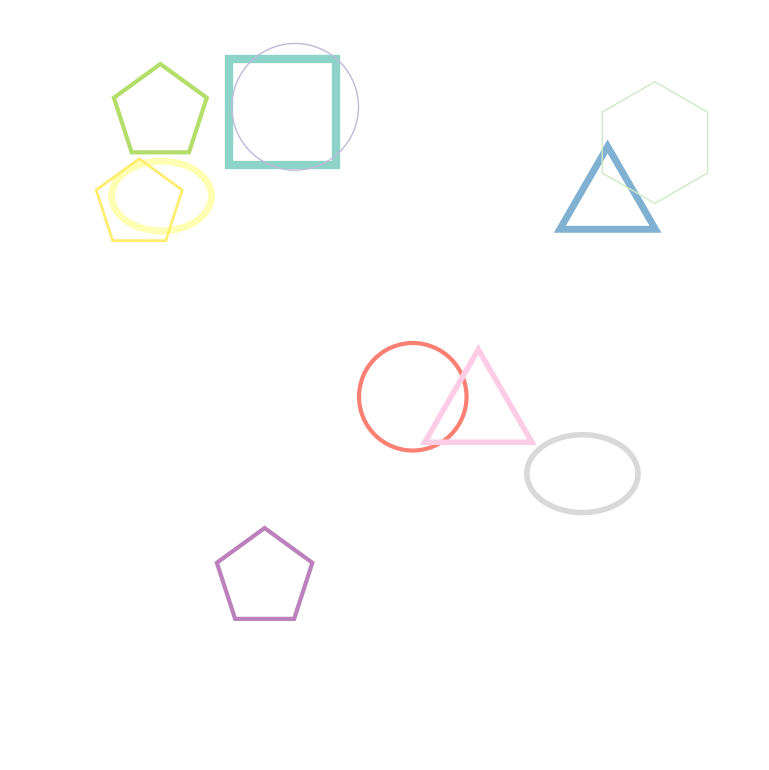[{"shape": "square", "thickness": 3, "radius": 0.35, "center": [0.367, 0.855]}, {"shape": "oval", "thickness": 2.5, "radius": 0.32, "center": [0.21, 0.745]}, {"shape": "circle", "thickness": 0.5, "radius": 0.41, "center": [0.383, 0.861]}, {"shape": "circle", "thickness": 1.5, "radius": 0.35, "center": [0.536, 0.485]}, {"shape": "triangle", "thickness": 2.5, "radius": 0.36, "center": [0.789, 0.738]}, {"shape": "pentagon", "thickness": 1.5, "radius": 0.32, "center": [0.208, 0.853]}, {"shape": "triangle", "thickness": 2, "radius": 0.4, "center": [0.621, 0.466]}, {"shape": "oval", "thickness": 2, "radius": 0.36, "center": [0.756, 0.385]}, {"shape": "pentagon", "thickness": 1.5, "radius": 0.33, "center": [0.344, 0.249]}, {"shape": "hexagon", "thickness": 0.5, "radius": 0.4, "center": [0.851, 0.815]}, {"shape": "pentagon", "thickness": 1, "radius": 0.29, "center": [0.181, 0.735]}]